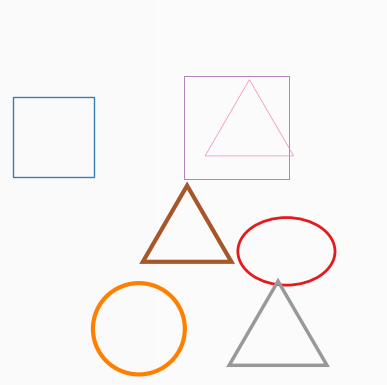[{"shape": "oval", "thickness": 2, "radius": 0.63, "center": [0.739, 0.347]}, {"shape": "square", "thickness": 1, "radius": 0.52, "center": [0.137, 0.644]}, {"shape": "square", "thickness": 0.5, "radius": 0.67, "center": [0.61, 0.669]}, {"shape": "circle", "thickness": 3, "radius": 0.59, "center": [0.358, 0.146]}, {"shape": "triangle", "thickness": 3, "radius": 0.66, "center": [0.483, 0.386]}, {"shape": "triangle", "thickness": 0.5, "radius": 0.66, "center": [0.644, 0.661]}, {"shape": "triangle", "thickness": 2.5, "radius": 0.73, "center": [0.718, 0.124]}]